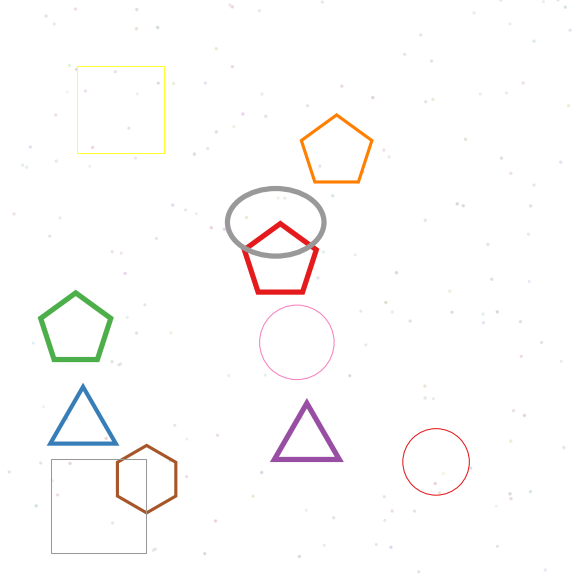[{"shape": "circle", "thickness": 0.5, "radius": 0.29, "center": [0.755, 0.199]}, {"shape": "pentagon", "thickness": 2.5, "radius": 0.33, "center": [0.485, 0.546]}, {"shape": "triangle", "thickness": 2, "radius": 0.33, "center": [0.144, 0.264]}, {"shape": "pentagon", "thickness": 2.5, "radius": 0.32, "center": [0.131, 0.428]}, {"shape": "triangle", "thickness": 2.5, "radius": 0.32, "center": [0.531, 0.236]}, {"shape": "pentagon", "thickness": 1.5, "radius": 0.32, "center": [0.583, 0.736]}, {"shape": "square", "thickness": 0.5, "radius": 0.38, "center": [0.209, 0.809]}, {"shape": "hexagon", "thickness": 1.5, "radius": 0.29, "center": [0.254, 0.169]}, {"shape": "circle", "thickness": 0.5, "radius": 0.32, "center": [0.514, 0.406]}, {"shape": "oval", "thickness": 2.5, "radius": 0.42, "center": [0.477, 0.614]}, {"shape": "square", "thickness": 0.5, "radius": 0.41, "center": [0.17, 0.123]}]